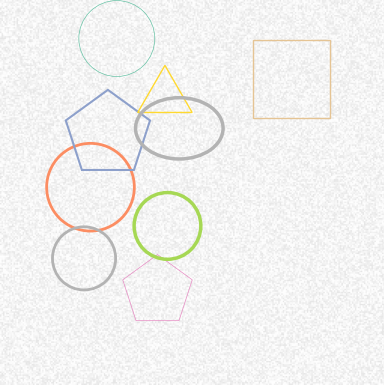[{"shape": "circle", "thickness": 0.5, "radius": 0.49, "center": [0.303, 0.9]}, {"shape": "circle", "thickness": 2, "radius": 0.57, "center": [0.235, 0.514]}, {"shape": "pentagon", "thickness": 1.5, "radius": 0.58, "center": [0.28, 0.652]}, {"shape": "pentagon", "thickness": 0.5, "radius": 0.47, "center": [0.409, 0.244]}, {"shape": "circle", "thickness": 2.5, "radius": 0.43, "center": [0.435, 0.413]}, {"shape": "triangle", "thickness": 1, "radius": 0.41, "center": [0.428, 0.749]}, {"shape": "square", "thickness": 1, "radius": 0.5, "center": [0.757, 0.795]}, {"shape": "circle", "thickness": 2, "radius": 0.41, "center": [0.218, 0.329]}, {"shape": "oval", "thickness": 2.5, "radius": 0.57, "center": [0.466, 0.667]}]